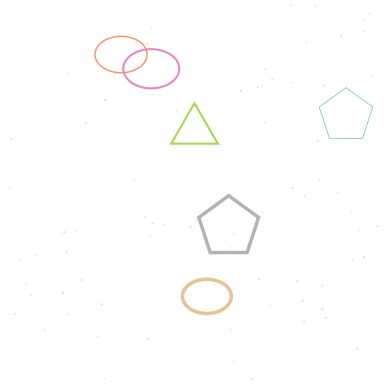[{"shape": "pentagon", "thickness": 0.5, "radius": 0.37, "center": [0.899, 0.7]}, {"shape": "oval", "thickness": 1, "radius": 0.34, "center": [0.314, 0.858]}, {"shape": "oval", "thickness": 1.5, "radius": 0.36, "center": [0.393, 0.821]}, {"shape": "triangle", "thickness": 1.5, "radius": 0.35, "center": [0.505, 0.662]}, {"shape": "oval", "thickness": 2.5, "radius": 0.32, "center": [0.537, 0.23]}, {"shape": "pentagon", "thickness": 2.5, "radius": 0.41, "center": [0.594, 0.41]}]